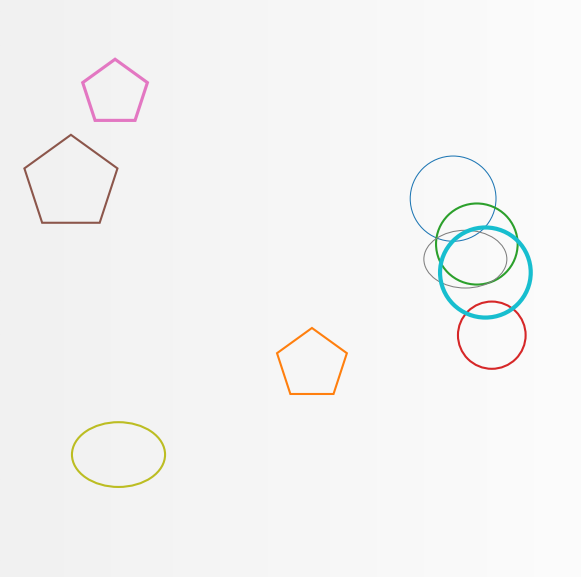[{"shape": "circle", "thickness": 0.5, "radius": 0.37, "center": [0.78, 0.655]}, {"shape": "pentagon", "thickness": 1, "radius": 0.32, "center": [0.537, 0.368]}, {"shape": "circle", "thickness": 1, "radius": 0.35, "center": [0.82, 0.577]}, {"shape": "circle", "thickness": 1, "radius": 0.29, "center": [0.846, 0.419]}, {"shape": "pentagon", "thickness": 1, "radius": 0.42, "center": [0.122, 0.682]}, {"shape": "pentagon", "thickness": 1.5, "radius": 0.29, "center": [0.198, 0.838]}, {"shape": "oval", "thickness": 0.5, "radius": 0.36, "center": [0.801, 0.55]}, {"shape": "oval", "thickness": 1, "radius": 0.4, "center": [0.204, 0.212]}, {"shape": "circle", "thickness": 2, "radius": 0.39, "center": [0.835, 0.527]}]